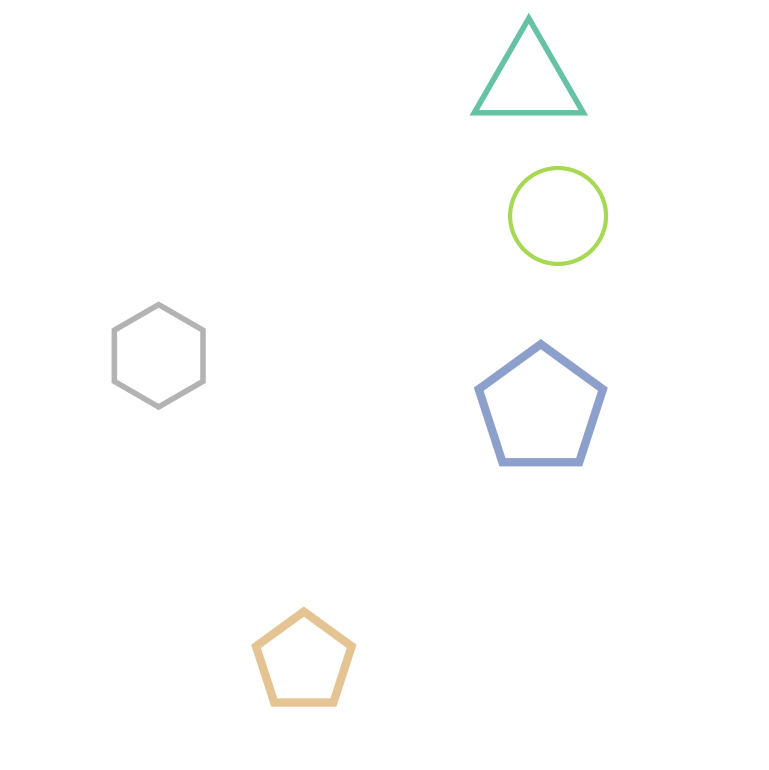[{"shape": "triangle", "thickness": 2, "radius": 0.41, "center": [0.687, 0.894]}, {"shape": "pentagon", "thickness": 3, "radius": 0.42, "center": [0.702, 0.468]}, {"shape": "circle", "thickness": 1.5, "radius": 0.31, "center": [0.725, 0.719]}, {"shape": "pentagon", "thickness": 3, "radius": 0.33, "center": [0.395, 0.14]}, {"shape": "hexagon", "thickness": 2, "radius": 0.33, "center": [0.206, 0.538]}]